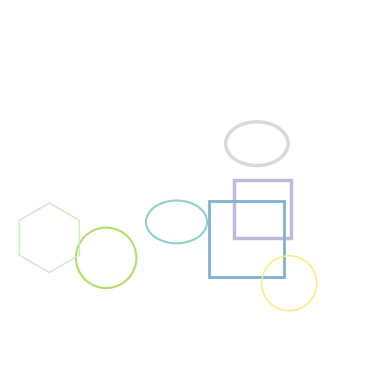[{"shape": "oval", "thickness": 1.5, "radius": 0.4, "center": [0.459, 0.424]}, {"shape": "square", "thickness": 2.5, "radius": 0.38, "center": [0.682, 0.456]}, {"shape": "square", "thickness": 2, "radius": 0.49, "center": [0.641, 0.379]}, {"shape": "circle", "thickness": 1.5, "radius": 0.39, "center": [0.276, 0.33]}, {"shape": "oval", "thickness": 2.5, "radius": 0.41, "center": [0.667, 0.627]}, {"shape": "hexagon", "thickness": 1, "radius": 0.45, "center": [0.128, 0.383]}, {"shape": "circle", "thickness": 1, "radius": 0.36, "center": [0.751, 0.264]}]